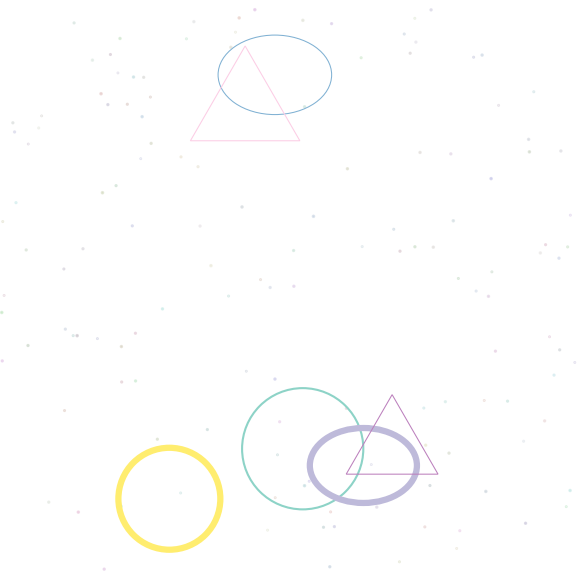[{"shape": "circle", "thickness": 1, "radius": 0.52, "center": [0.524, 0.222]}, {"shape": "oval", "thickness": 3, "radius": 0.46, "center": [0.629, 0.193]}, {"shape": "oval", "thickness": 0.5, "radius": 0.49, "center": [0.476, 0.87]}, {"shape": "triangle", "thickness": 0.5, "radius": 0.55, "center": [0.424, 0.81]}, {"shape": "triangle", "thickness": 0.5, "radius": 0.46, "center": [0.679, 0.224]}, {"shape": "circle", "thickness": 3, "radius": 0.44, "center": [0.293, 0.135]}]